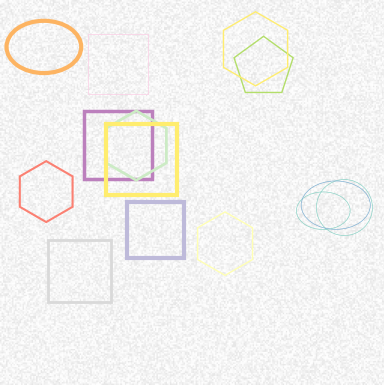[{"shape": "circle", "thickness": 0.5, "radius": 0.36, "center": [0.895, 0.461]}, {"shape": "oval", "thickness": 0.5, "radius": 0.35, "center": [0.84, 0.453]}, {"shape": "hexagon", "thickness": 1, "radius": 0.41, "center": [0.585, 0.367]}, {"shape": "square", "thickness": 3, "radius": 0.37, "center": [0.404, 0.402]}, {"shape": "hexagon", "thickness": 1.5, "radius": 0.4, "center": [0.12, 0.502]}, {"shape": "oval", "thickness": 0.5, "radius": 0.45, "center": [0.872, 0.467]}, {"shape": "oval", "thickness": 3, "radius": 0.48, "center": [0.114, 0.878]}, {"shape": "pentagon", "thickness": 1, "radius": 0.4, "center": [0.685, 0.825]}, {"shape": "square", "thickness": 0.5, "radius": 0.39, "center": [0.306, 0.834]}, {"shape": "square", "thickness": 2, "radius": 0.4, "center": [0.206, 0.295]}, {"shape": "square", "thickness": 2.5, "radius": 0.44, "center": [0.307, 0.623]}, {"shape": "hexagon", "thickness": 2, "radius": 0.45, "center": [0.354, 0.622]}, {"shape": "square", "thickness": 3, "radius": 0.46, "center": [0.367, 0.587]}, {"shape": "hexagon", "thickness": 1, "radius": 0.48, "center": [0.664, 0.873]}]